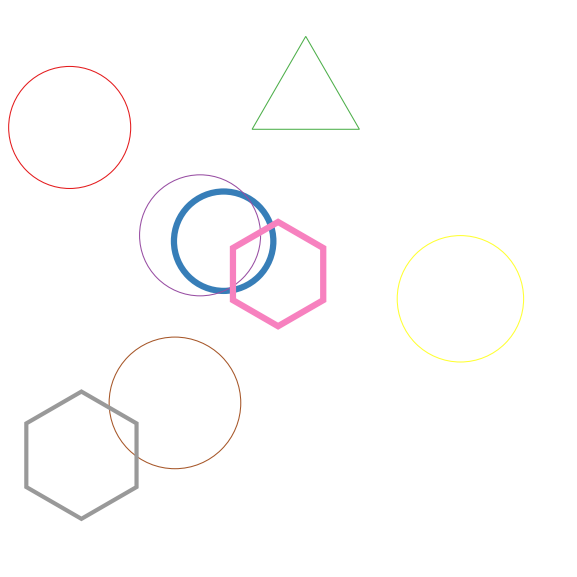[{"shape": "circle", "thickness": 0.5, "radius": 0.53, "center": [0.121, 0.778]}, {"shape": "circle", "thickness": 3, "radius": 0.43, "center": [0.387, 0.581]}, {"shape": "triangle", "thickness": 0.5, "radius": 0.54, "center": [0.529, 0.829]}, {"shape": "circle", "thickness": 0.5, "radius": 0.52, "center": [0.346, 0.592]}, {"shape": "circle", "thickness": 0.5, "radius": 0.55, "center": [0.797, 0.482]}, {"shape": "circle", "thickness": 0.5, "radius": 0.57, "center": [0.303, 0.301]}, {"shape": "hexagon", "thickness": 3, "radius": 0.45, "center": [0.482, 0.525]}, {"shape": "hexagon", "thickness": 2, "radius": 0.55, "center": [0.141, 0.211]}]